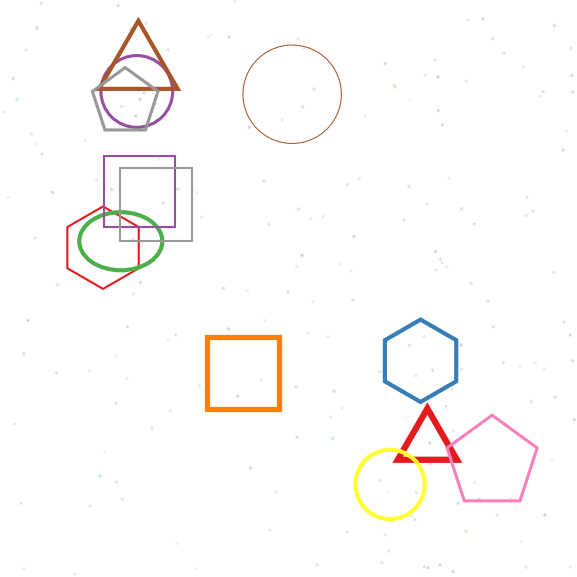[{"shape": "triangle", "thickness": 3, "radius": 0.3, "center": [0.74, 0.233]}, {"shape": "hexagon", "thickness": 1, "radius": 0.36, "center": [0.178, 0.57]}, {"shape": "hexagon", "thickness": 2, "radius": 0.36, "center": [0.728, 0.374]}, {"shape": "oval", "thickness": 2, "radius": 0.36, "center": [0.209, 0.581]}, {"shape": "circle", "thickness": 1.5, "radius": 0.31, "center": [0.237, 0.841]}, {"shape": "square", "thickness": 1, "radius": 0.31, "center": [0.241, 0.667]}, {"shape": "square", "thickness": 2.5, "radius": 0.31, "center": [0.421, 0.353]}, {"shape": "circle", "thickness": 2, "radius": 0.3, "center": [0.675, 0.16]}, {"shape": "triangle", "thickness": 2, "radius": 0.39, "center": [0.24, 0.885]}, {"shape": "circle", "thickness": 0.5, "radius": 0.43, "center": [0.506, 0.836]}, {"shape": "pentagon", "thickness": 1.5, "radius": 0.41, "center": [0.852, 0.198]}, {"shape": "square", "thickness": 1, "radius": 0.31, "center": [0.27, 0.645]}, {"shape": "pentagon", "thickness": 1.5, "radius": 0.3, "center": [0.217, 0.822]}]